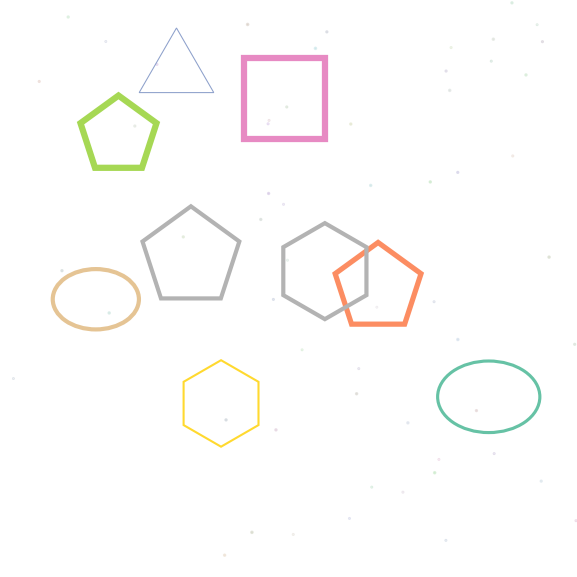[{"shape": "oval", "thickness": 1.5, "radius": 0.44, "center": [0.846, 0.312]}, {"shape": "pentagon", "thickness": 2.5, "radius": 0.39, "center": [0.655, 0.501]}, {"shape": "triangle", "thickness": 0.5, "radius": 0.37, "center": [0.306, 0.876]}, {"shape": "square", "thickness": 3, "radius": 0.35, "center": [0.493, 0.828]}, {"shape": "pentagon", "thickness": 3, "radius": 0.35, "center": [0.205, 0.765]}, {"shape": "hexagon", "thickness": 1, "radius": 0.37, "center": [0.383, 0.301]}, {"shape": "oval", "thickness": 2, "radius": 0.37, "center": [0.166, 0.481]}, {"shape": "hexagon", "thickness": 2, "radius": 0.42, "center": [0.563, 0.53]}, {"shape": "pentagon", "thickness": 2, "radius": 0.44, "center": [0.331, 0.554]}]